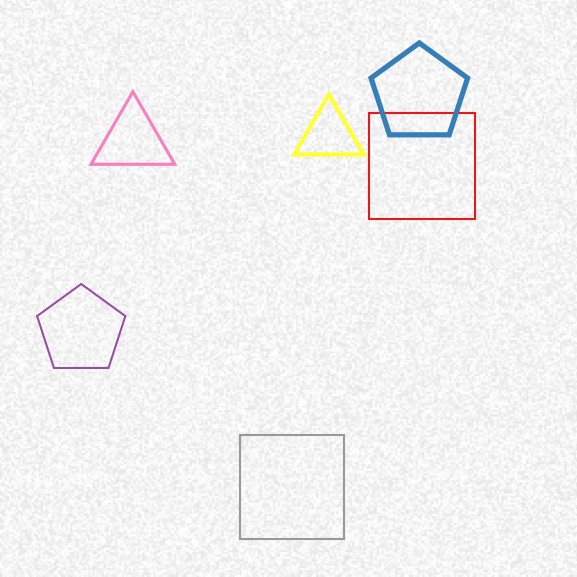[{"shape": "square", "thickness": 1, "radius": 0.46, "center": [0.73, 0.712]}, {"shape": "pentagon", "thickness": 2.5, "radius": 0.44, "center": [0.726, 0.837]}, {"shape": "pentagon", "thickness": 1, "radius": 0.4, "center": [0.141, 0.427]}, {"shape": "triangle", "thickness": 2, "radius": 0.35, "center": [0.57, 0.766]}, {"shape": "triangle", "thickness": 1.5, "radius": 0.42, "center": [0.23, 0.757]}, {"shape": "square", "thickness": 1, "radius": 0.45, "center": [0.505, 0.156]}]